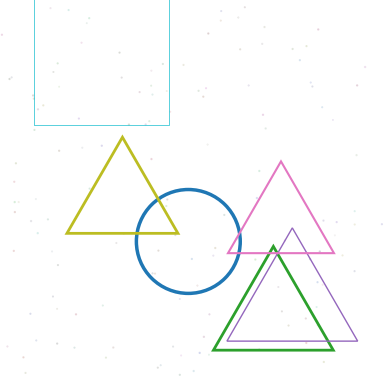[{"shape": "circle", "thickness": 2.5, "radius": 0.67, "center": [0.489, 0.373]}, {"shape": "triangle", "thickness": 2, "radius": 0.9, "center": [0.71, 0.18]}, {"shape": "triangle", "thickness": 1, "radius": 0.98, "center": [0.759, 0.212]}, {"shape": "triangle", "thickness": 1.5, "radius": 0.79, "center": [0.73, 0.422]}, {"shape": "triangle", "thickness": 2, "radius": 0.83, "center": [0.318, 0.477]}, {"shape": "square", "thickness": 0.5, "radius": 0.87, "center": [0.264, 0.849]}]